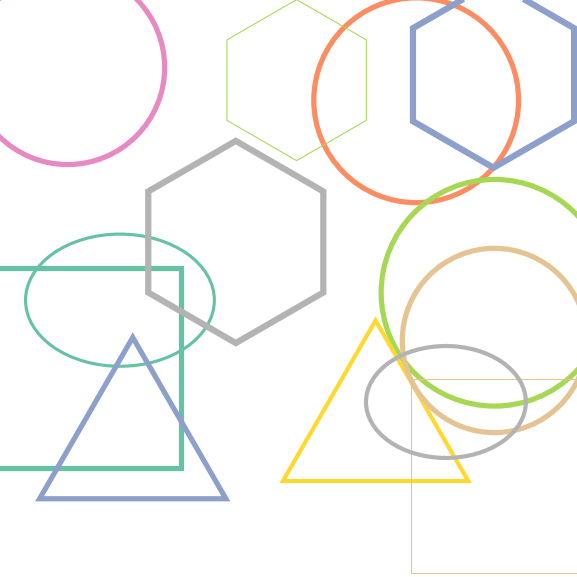[{"shape": "oval", "thickness": 1.5, "radius": 0.82, "center": [0.208, 0.479]}, {"shape": "square", "thickness": 2.5, "radius": 0.86, "center": [0.14, 0.362]}, {"shape": "circle", "thickness": 2.5, "radius": 0.89, "center": [0.721, 0.826]}, {"shape": "hexagon", "thickness": 3, "radius": 0.81, "center": [0.855, 0.87]}, {"shape": "triangle", "thickness": 2.5, "radius": 0.93, "center": [0.23, 0.229]}, {"shape": "circle", "thickness": 2.5, "radius": 0.84, "center": [0.117, 0.882]}, {"shape": "circle", "thickness": 2.5, "radius": 0.98, "center": [0.856, 0.492]}, {"shape": "hexagon", "thickness": 0.5, "radius": 0.7, "center": [0.514, 0.86]}, {"shape": "triangle", "thickness": 2, "radius": 0.93, "center": [0.65, 0.259]}, {"shape": "circle", "thickness": 2.5, "radius": 0.8, "center": [0.856, 0.41]}, {"shape": "square", "thickness": 0.5, "radius": 0.84, "center": [0.879, 0.175]}, {"shape": "oval", "thickness": 2, "radius": 0.69, "center": [0.772, 0.303]}, {"shape": "hexagon", "thickness": 3, "radius": 0.88, "center": [0.408, 0.58]}]